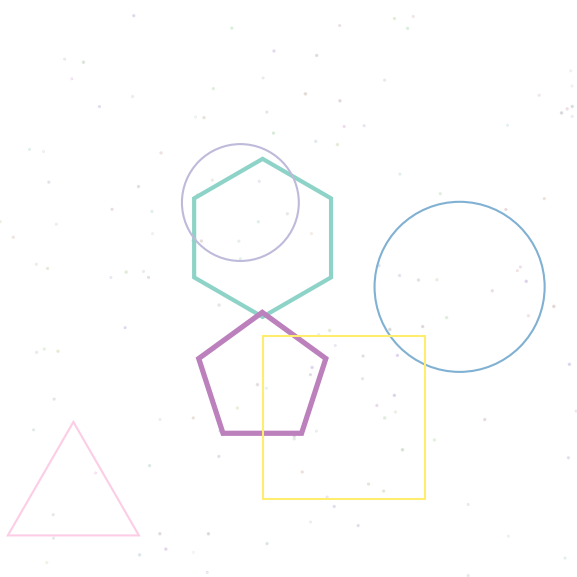[{"shape": "hexagon", "thickness": 2, "radius": 0.68, "center": [0.455, 0.587]}, {"shape": "circle", "thickness": 1, "radius": 0.51, "center": [0.416, 0.648]}, {"shape": "circle", "thickness": 1, "radius": 0.74, "center": [0.796, 0.502]}, {"shape": "triangle", "thickness": 1, "radius": 0.66, "center": [0.127, 0.138]}, {"shape": "pentagon", "thickness": 2.5, "radius": 0.58, "center": [0.454, 0.343]}, {"shape": "square", "thickness": 1, "radius": 0.7, "center": [0.596, 0.277]}]